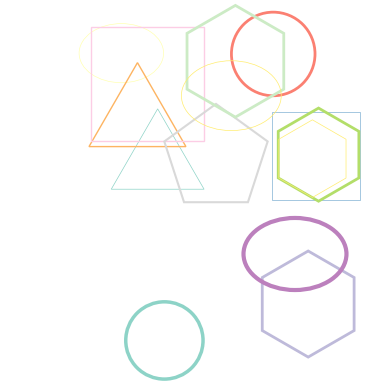[{"shape": "triangle", "thickness": 0.5, "radius": 0.7, "center": [0.41, 0.578]}, {"shape": "circle", "thickness": 2.5, "radius": 0.5, "center": [0.427, 0.116]}, {"shape": "oval", "thickness": 0.5, "radius": 0.55, "center": [0.315, 0.862]}, {"shape": "hexagon", "thickness": 2, "radius": 0.69, "center": [0.8, 0.21]}, {"shape": "circle", "thickness": 2, "radius": 0.54, "center": [0.71, 0.86]}, {"shape": "square", "thickness": 0.5, "radius": 0.57, "center": [0.82, 0.595]}, {"shape": "triangle", "thickness": 1, "radius": 0.73, "center": [0.357, 0.692]}, {"shape": "hexagon", "thickness": 2, "radius": 0.6, "center": [0.827, 0.598]}, {"shape": "square", "thickness": 1, "radius": 0.74, "center": [0.383, 0.781]}, {"shape": "pentagon", "thickness": 1.5, "radius": 0.71, "center": [0.561, 0.589]}, {"shape": "oval", "thickness": 3, "radius": 0.67, "center": [0.766, 0.34]}, {"shape": "hexagon", "thickness": 2, "radius": 0.73, "center": [0.611, 0.841]}, {"shape": "oval", "thickness": 0.5, "radius": 0.65, "center": [0.601, 0.752]}, {"shape": "hexagon", "thickness": 0.5, "radius": 0.5, "center": [0.811, 0.588]}]